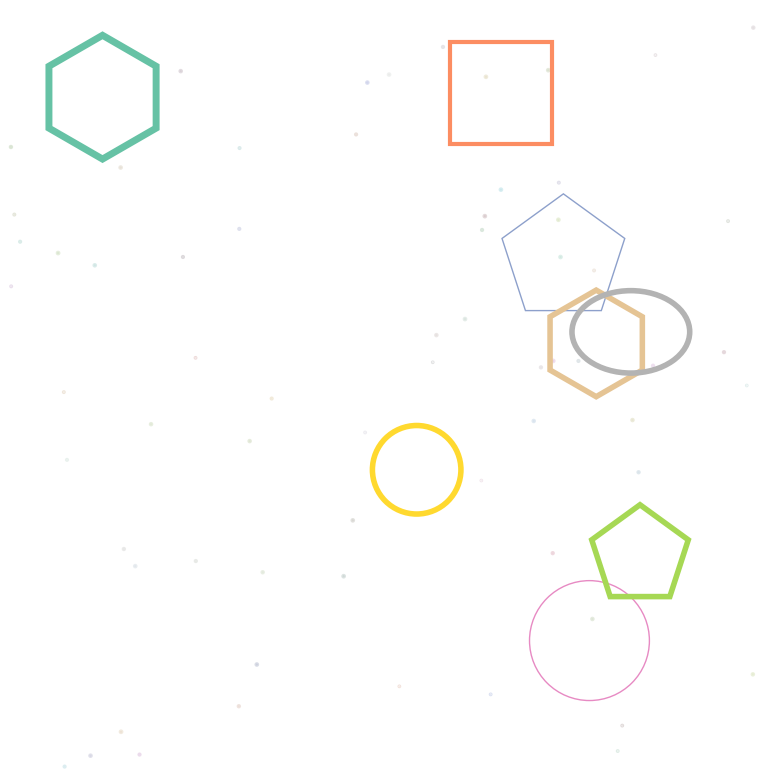[{"shape": "hexagon", "thickness": 2.5, "radius": 0.4, "center": [0.133, 0.874]}, {"shape": "square", "thickness": 1.5, "radius": 0.33, "center": [0.651, 0.879]}, {"shape": "pentagon", "thickness": 0.5, "radius": 0.42, "center": [0.732, 0.664]}, {"shape": "circle", "thickness": 0.5, "radius": 0.39, "center": [0.766, 0.168]}, {"shape": "pentagon", "thickness": 2, "radius": 0.33, "center": [0.831, 0.279]}, {"shape": "circle", "thickness": 2, "radius": 0.29, "center": [0.541, 0.39]}, {"shape": "hexagon", "thickness": 2, "radius": 0.35, "center": [0.774, 0.554]}, {"shape": "oval", "thickness": 2, "radius": 0.38, "center": [0.819, 0.569]}]